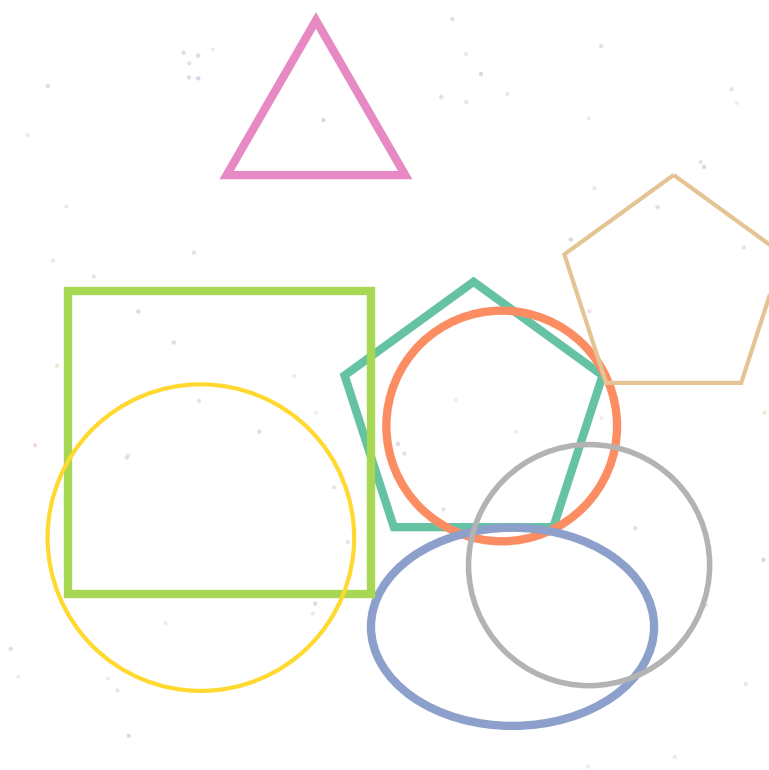[{"shape": "pentagon", "thickness": 3, "radius": 0.88, "center": [0.615, 0.458]}, {"shape": "circle", "thickness": 3, "radius": 0.75, "center": [0.652, 0.447]}, {"shape": "oval", "thickness": 3, "radius": 0.92, "center": [0.666, 0.186]}, {"shape": "triangle", "thickness": 3, "radius": 0.67, "center": [0.41, 0.84]}, {"shape": "square", "thickness": 3, "radius": 0.98, "center": [0.285, 0.425]}, {"shape": "circle", "thickness": 1.5, "radius": 1.0, "center": [0.261, 0.302]}, {"shape": "pentagon", "thickness": 1.5, "radius": 0.75, "center": [0.875, 0.624]}, {"shape": "circle", "thickness": 2, "radius": 0.78, "center": [0.765, 0.266]}]